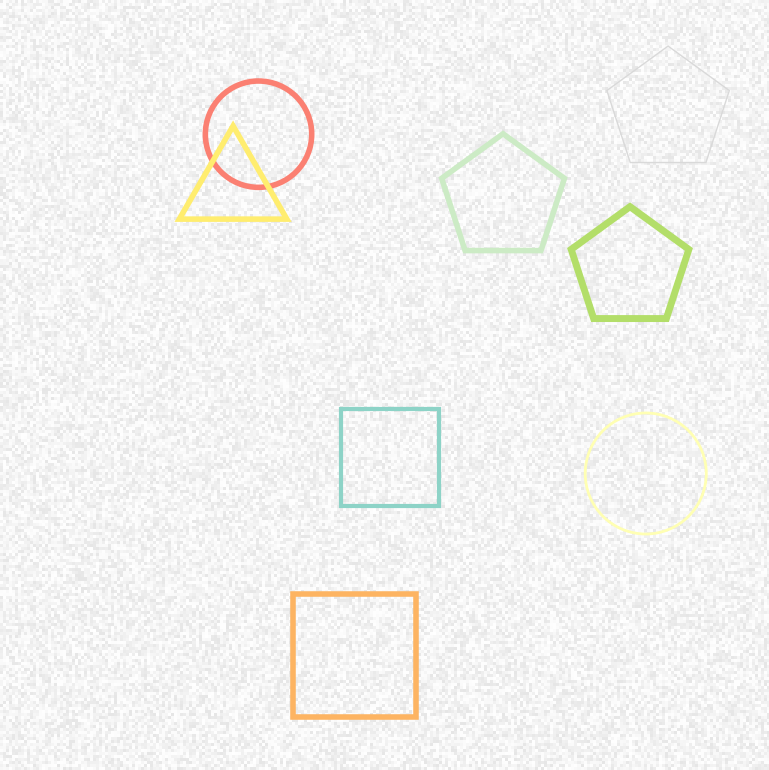[{"shape": "square", "thickness": 1.5, "radius": 0.32, "center": [0.506, 0.406]}, {"shape": "circle", "thickness": 1, "radius": 0.39, "center": [0.839, 0.385]}, {"shape": "circle", "thickness": 2, "radius": 0.35, "center": [0.336, 0.826]}, {"shape": "square", "thickness": 2, "radius": 0.4, "center": [0.461, 0.148]}, {"shape": "pentagon", "thickness": 2.5, "radius": 0.4, "center": [0.818, 0.651]}, {"shape": "pentagon", "thickness": 0.5, "radius": 0.42, "center": [0.868, 0.857]}, {"shape": "pentagon", "thickness": 2, "radius": 0.42, "center": [0.653, 0.742]}, {"shape": "triangle", "thickness": 2, "radius": 0.4, "center": [0.303, 0.756]}]